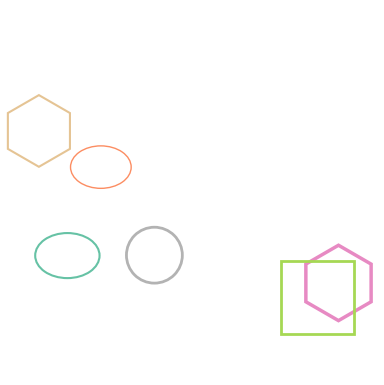[{"shape": "oval", "thickness": 1.5, "radius": 0.42, "center": [0.175, 0.336]}, {"shape": "oval", "thickness": 1, "radius": 0.39, "center": [0.262, 0.566]}, {"shape": "hexagon", "thickness": 2.5, "radius": 0.49, "center": [0.879, 0.265]}, {"shape": "square", "thickness": 2, "radius": 0.47, "center": [0.824, 0.228]}, {"shape": "hexagon", "thickness": 1.5, "radius": 0.47, "center": [0.101, 0.66]}, {"shape": "circle", "thickness": 2, "radius": 0.36, "center": [0.401, 0.337]}]